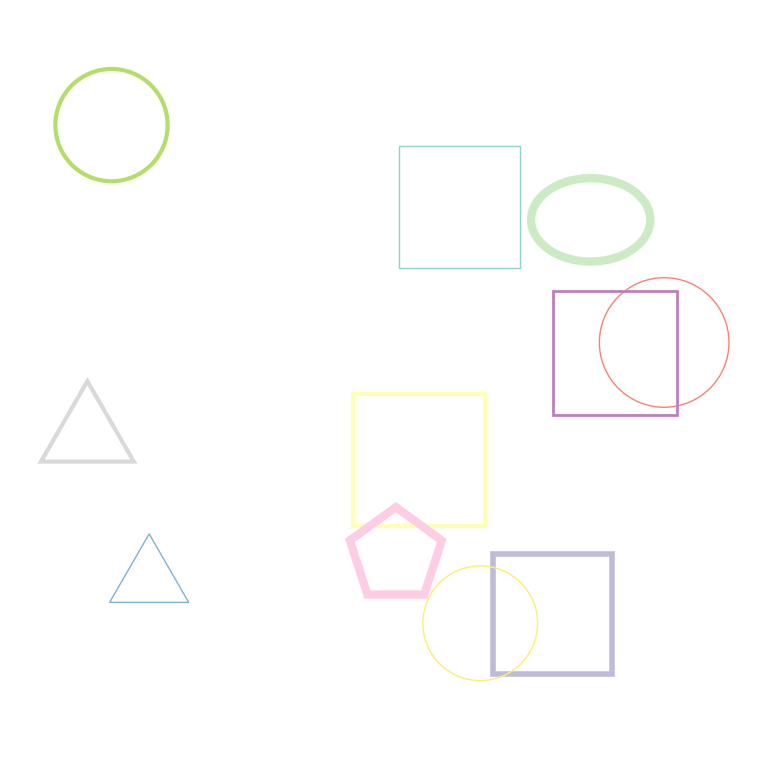[{"shape": "square", "thickness": 0.5, "radius": 0.39, "center": [0.597, 0.731]}, {"shape": "square", "thickness": 1.5, "radius": 0.43, "center": [0.544, 0.403]}, {"shape": "square", "thickness": 2, "radius": 0.39, "center": [0.717, 0.203]}, {"shape": "circle", "thickness": 0.5, "radius": 0.42, "center": [0.863, 0.555]}, {"shape": "triangle", "thickness": 0.5, "radius": 0.3, "center": [0.194, 0.247]}, {"shape": "circle", "thickness": 1.5, "radius": 0.36, "center": [0.145, 0.838]}, {"shape": "pentagon", "thickness": 3, "radius": 0.31, "center": [0.514, 0.279]}, {"shape": "triangle", "thickness": 1.5, "radius": 0.35, "center": [0.113, 0.435]}, {"shape": "square", "thickness": 1, "radius": 0.4, "center": [0.799, 0.542]}, {"shape": "oval", "thickness": 3, "radius": 0.39, "center": [0.767, 0.714]}, {"shape": "circle", "thickness": 0.5, "radius": 0.37, "center": [0.624, 0.191]}]